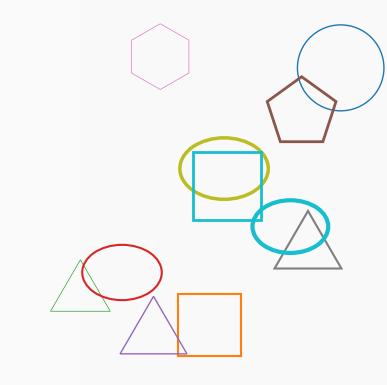[{"shape": "circle", "thickness": 1, "radius": 0.56, "center": [0.879, 0.824]}, {"shape": "square", "thickness": 1.5, "radius": 0.4, "center": [0.54, 0.155]}, {"shape": "triangle", "thickness": 0.5, "radius": 0.45, "center": [0.207, 0.236]}, {"shape": "oval", "thickness": 1.5, "radius": 0.51, "center": [0.315, 0.292]}, {"shape": "triangle", "thickness": 1, "radius": 0.5, "center": [0.396, 0.131]}, {"shape": "pentagon", "thickness": 2, "radius": 0.47, "center": [0.778, 0.707]}, {"shape": "hexagon", "thickness": 0.5, "radius": 0.43, "center": [0.414, 0.853]}, {"shape": "triangle", "thickness": 1.5, "radius": 0.5, "center": [0.795, 0.352]}, {"shape": "oval", "thickness": 2.5, "radius": 0.57, "center": [0.578, 0.562]}, {"shape": "square", "thickness": 2, "radius": 0.44, "center": [0.587, 0.517]}, {"shape": "oval", "thickness": 3, "radius": 0.49, "center": [0.749, 0.411]}]